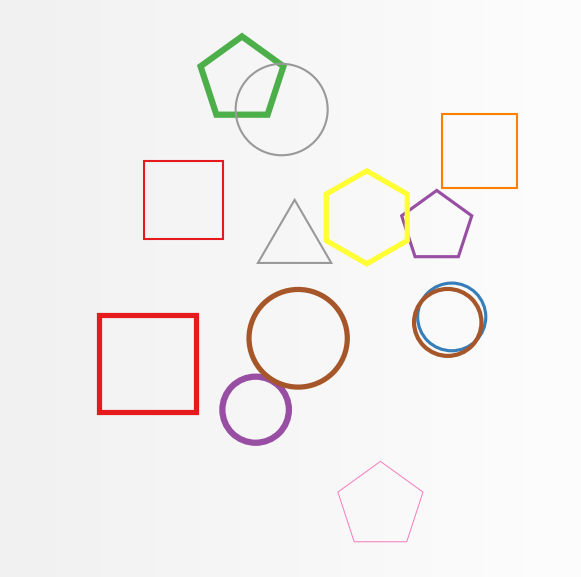[{"shape": "square", "thickness": 1, "radius": 0.34, "center": [0.316, 0.653]}, {"shape": "square", "thickness": 2.5, "radius": 0.42, "center": [0.254, 0.37]}, {"shape": "circle", "thickness": 1.5, "radius": 0.29, "center": [0.777, 0.45]}, {"shape": "pentagon", "thickness": 3, "radius": 0.37, "center": [0.416, 0.861]}, {"shape": "circle", "thickness": 3, "radius": 0.29, "center": [0.44, 0.29]}, {"shape": "pentagon", "thickness": 1.5, "radius": 0.32, "center": [0.751, 0.606]}, {"shape": "square", "thickness": 1, "radius": 0.32, "center": [0.825, 0.737]}, {"shape": "hexagon", "thickness": 2.5, "radius": 0.4, "center": [0.631, 0.623]}, {"shape": "circle", "thickness": 2, "radius": 0.29, "center": [0.77, 0.441]}, {"shape": "circle", "thickness": 2.5, "radius": 0.42, "center": [0.513, 0.413]}, {"shape": "pentagon", "thickness": 0.5, "radius": 0.38, "center": [0.655, 0.123]}, {"shape": "circle", "thickness": 1, "radius": 0.4, "center": [0.485, 0.809]}, {"shape": "triangle", "thickness": 1, "radius": 0.36, "center": [0.507, 0.58]}]